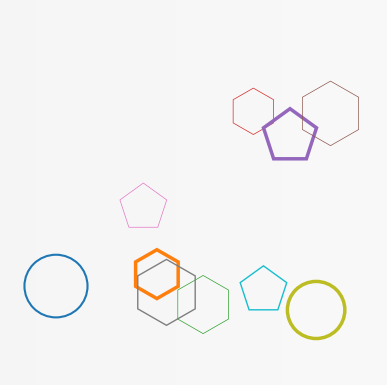[{"shape": "circle", "thickness": 1.5, "radius": 0.41, "center": [0.144, 0.257]}, {"shape": "hexagon", "thickness": 2.5, "radius": 0.32, "center": [0.405, 0.288]}, {"shape": "hexagon", "thickness": 0.5, "radius": 0.38, "center": [0.524, 0.209]}, {"shape": "hexagon", "thickness": 0.5, "radius": 0.3, "center": [0.654, 0.711]}, {"shape": "pentagon", "thickness": 2.5, "radius": 0.36, "center": [0.748, 0.646]}, {"shape": "hexagon", "thickness": 0.5, "radius": 0.42, "center": [0.853, 0.706]}, {"shape": "pentagon", "thickness": 0.5, "radius": 0.32, "center": [0.37, 0.461]}, {"shape": "hexagon", "thickness": 1, "radius": 0.43, "center": [0.43, 0.241]}, {"shape": "circle", "thickness": 2.5, "radius": 0.37, "center": [0.816, 0.195]}, {"shape": "pentagon", "thickness": 1, "radius": 0.32, "center": [0.68, 0.246]}]